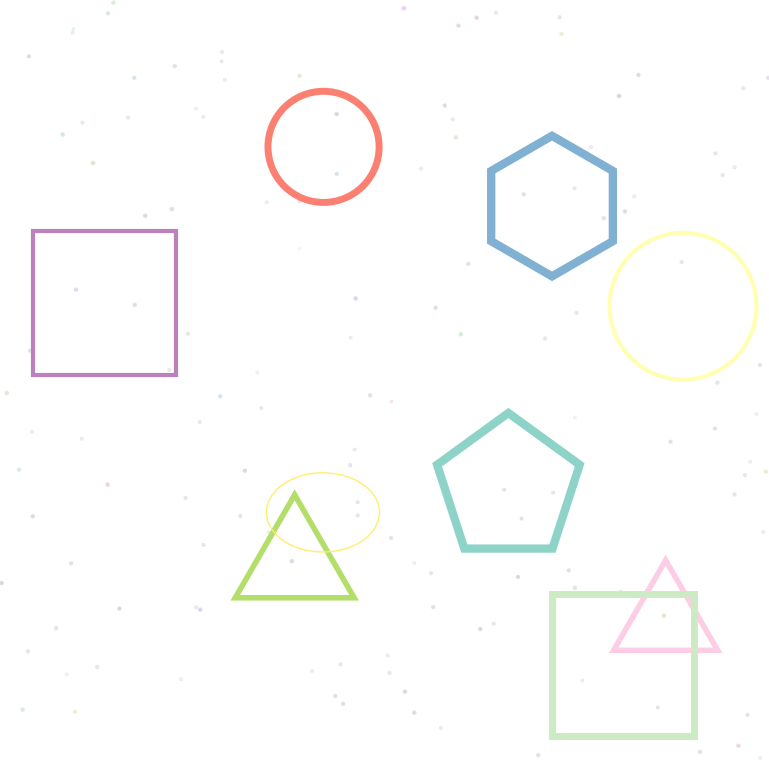[{"shape": "pentagon", "thickness": 3, "radius": 0.49, "center": [0.66, 0.366]}, {"shape": "circle", "thickness": 1.5, "radius": 0.48, "center": [0.887, 0.602]}, {"shape": "circle", "thickness": 2.5, "radius": 0.36, "center": [0.42, 0.809]}, {"shape": "hexagon", "thickness": 3, "radius": 0.46, "center": [0.717, 0.732]}, {"shape": "triangle", "thickness": 2, "radius": 0.45, "center": [0.383, 0.268]}, {"shape": "triangle", "thickness": 2, "radius": 0.39, "center": [0.864, 0.194]}, {"shape": "square", "thickness": 1.5, "radius": 0.47, "center": [0.135, 0.606]}, {"shape": "square", "thickness": 2.5, "radius": 0.46, "center": [0.809, 0.136]}, {"shape": "oval", "thickness": 0.5, "radius": 0.37, "center": [0.419, 0.335]}]